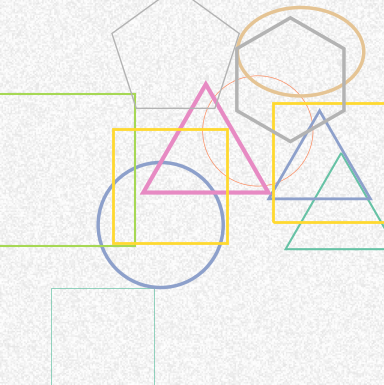[{"shape": "square", "thickness": 0.5, "radius": 0.67, "center": [0.267, 0.117]}, {"shape": "triangle", "thickness": 1.5, "radius": 0.83, "center": [0.886, 0.436]}, {"shape": "circle", "thickness": 0.5, "radius": 0.72, "center": [0.67, 0.66]}, {"shape": "circle", "thickness": 2.5, "radius": 0.81, "center": [0.417, 0.416]}, {"shape": "triangle", "thickness": 2, "radius": 0.76, "center": [0.83, 0.56]}, {"shape": "triangle", "thickness": 3, "radius": 0.94, "center": [0.535, 0.594]}, {"shape": "square", "thickness": 1.5, "radius": 0.98, "center": [0.154, 0.559]}, {"shape": "square", "thickness": 2, "radius": 0.78, "center": [0.864, 0.578]}, {"shape": "square", "thickness": 2, "radius": 0.74, "center": [0.442, 0.517]}, {"shape": "oval", "thickness": 2.5, "radius": 0.82, "center": [0.781, 0.866]}, {"shape": "pentagon", "thickness": 1, "radius": 0.87, "center": [0.456, 0.859]}, {"shape": "hexagon", "thickness": 2.5, "radius": 0.8, "center": [0.754, 0.793]}]